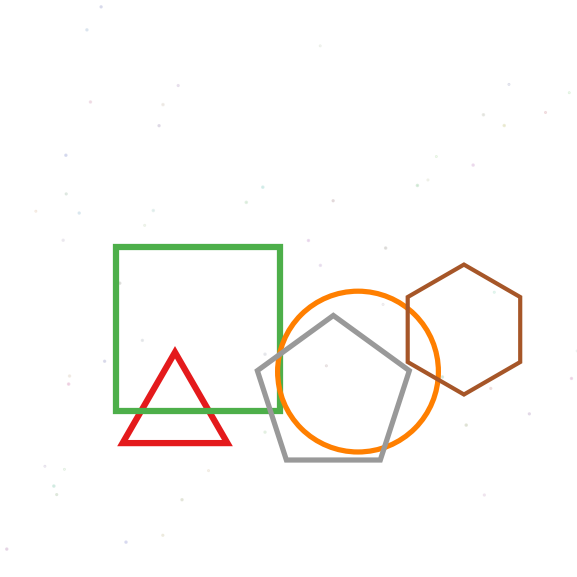[{"shape": "triangle", "thickness": 3, "radius": 0.52, "center": [0.303, 0.284]}, {"shape": "square", "thickness": 3, "radius": 0.71, "center": [0.343, 0.43]}, {"shape": "circle", "thickness": 2.5, "radius": 0.7, "center": [0.62, 0.356]}, {"shape": "hexagon", "thickness": 2, "radius": 0.56, "center": [0.803, 0.429]}, {"shape": "pentagon", "thickness": 2.5, "radius": 0.69, "center": [0.577, 0.315]}]